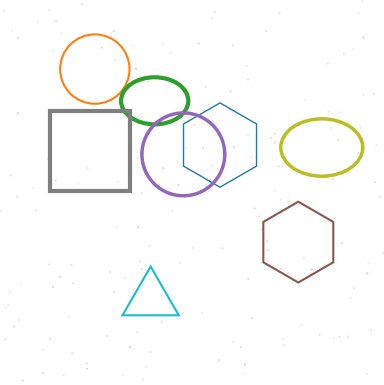[{"shape": "hexagon", "thickness": 1, "radius": 0.55, "center": [0.571, 0.623]}, {"shape": "circle", "thickness": 1.5, "radius": 0.45, "center": [0.246, 0.821]}, {"shape": "oval", "thickness": 3, "radius": 0.44, "center": [0.402, 0.738]}, {"shape": "circle", "thickness": 2.5, "radius": 0.54, "center": [0.476, 0.599]}, {"shape": "hexagon", "thickness": 1.5, "radius": 0.52, "center": [0.775, 0.371]}, {"shape": "square", "thickness": 3, "radius": 0.52, "center": [0.233, 0.607]}, {"shape": "oval", "thickness": 2.5, "radius": 0.53, "center": [0.836, 0.617]}, {"shape": "triangle", "thickness": 1.5, "radius": 0.42, "center": [0.391, 0.223]}]